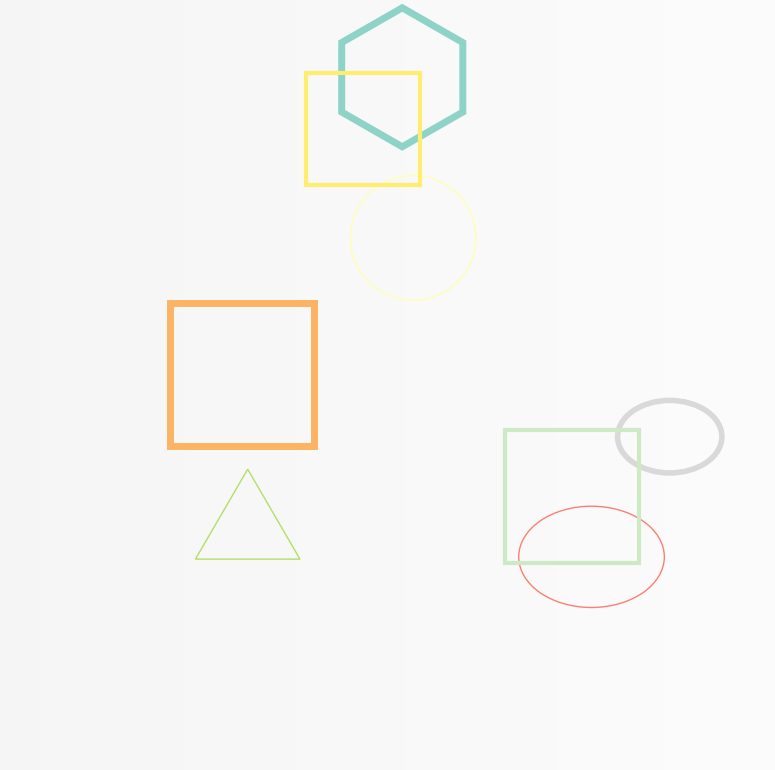[{"shape": "hexagon", "thickness": 2.5, "radius": 0.45, "center": [0.519, 0.9]}, {"shape": "circle", "thickness": 0.5, "radius": 0.4, "center": [0.533, 0.691]}, {"shape": "oval", "thickness": 0.5, "radius": 0.47, "center": [0.763, 0.277]}, {"shape": "square", "thickness": 2.5, "radius": 0.47, "center": [0.313, 0.514]}, {"shape": "triangle", "thickness": 0.5, "radius": 0.39, "center": [0.32, 0.313]}, {"shape": "oval", "thickness": 2, "radius": 0.34, "center": [0.864, 0.433]}, {"shape": "square", "thickness": 1.5, "radius": 0.43, "center": [0.738, 0.355]}, {"shape": "square", "thickness": 1.5, "radius": 0.37, "center": [0.468, 0.832]}]